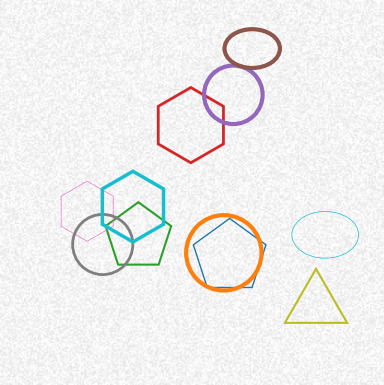[{"shape": "pentagon", "thickness": 1, "radius": 0.5, "center": [0.596, 0.333]}, {"shape": "circle", "thickness": 3, "radius": 0.49, "center": [0.581, 0.343]}, {"shape": "pentagon", "thickness": 1.5, "radius": 0.45, "center": [0.359, 0.385]}, {"shape": "hexagon", "thickness": 2, "radius": 0.49, "center": [0.496, 0.675]}, {"shape": "circle", "thickness": 3, "radius": 0.38, "center": [0.606, 0.754]}, {"shape": "oval", "thickness": 3, "radius": 0.36, "center": [0.655, 0.874]}, {"shape": "hexagon", "thickness": 0.5, "radius": 0.39, "center": [0.226, 0.451]}, {"shape": "circle", "thickness": 2, "radius": 0.39, "center": [0.267, 0.365]}, {"shape": "triangle", "thickness": 1.5, "radius": 0.47, "center": [0.821, 0.208]}, {"shape": "hexagon", "thickness": 2.5, "radius": 0.46, "center": [0.345, 0.463]}, {"shape": "oval", "thickness": 0.5, "radius": 0.43, "center": [0.845, 0.39]}]